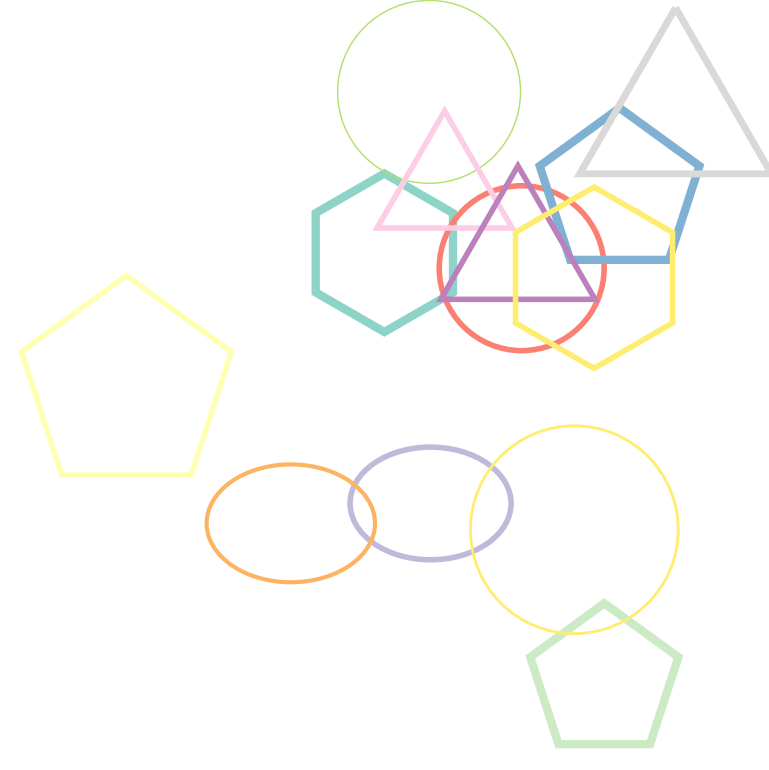[{"shape": "hexagon", "thickness": 3, "radius": 0.51, "center": [0.499, 0.672]}, {"shape": "pentagon", "thickness": 2, "radius": 0.72, "center": [0.164, 0.499]}, {"shape": "oval", "thickness": 2, "radius": 0.52, "center": [0.559, 0.346]}, {"shape": "circle", "thickness": 2, "radius": 0.54, "center": [0.677, 0.652]}, {"shape": "pentagon", "thickness": 3, "radius": 0.55, "center": [0.805, 0.751]}, {"shape": "oval", "thickness": 1.5, "radius": 0.55, "center": [0.378, 0.32]}, {"shape": "circle", "thickness": 0.5, "radius": 0.59, "center": [0.557, 0.881]}, {"shape": "triangle", "thickness": 2, "radius": 0.51, "center": [0.577, 0.755]}, {"shape": "triangle", "thickness": 2.5, "radius": 0.72, "center": [0.877, 0.846]}, {"shape": "triangle", "thickness": 2, "radius": 0.58, "center": [0.673, 0.669]}, {"shape": "pentagon", "thickness": 3, "radius": 0.51, "center": [0.785, 0.115]}, {"shape": "circle", "thickness": 1, "radius": 0.67, "center": [0.746, 0.312]}, {"shape": "hexagon", "thickness": 2, "radius": 0.59, "center": [0.771, 0.639]}]